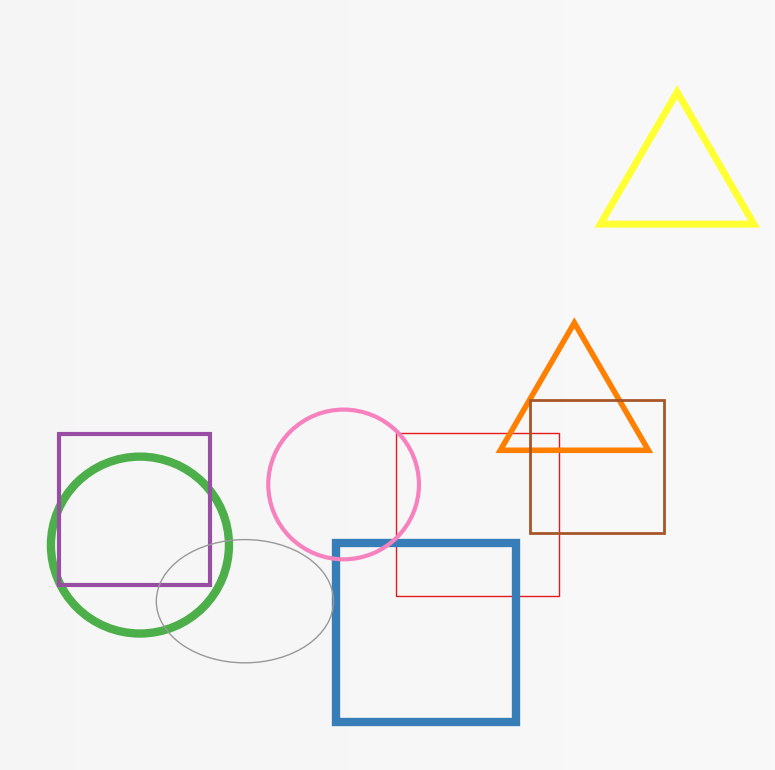[{"shape": "square", "thickness": 0.5, "radius": 0.53, "center": [0.616, 0.332]}, {"shape": "square", "thickness": 3, "radius": 0.58, "center": [0.55, 0.179]}, {"shape": "circle", "thickness": 3, "radius": 0.57, "center": [0.181, 0.292]}, {"shape": "square", "thickness": 1.5, "radius": 0.49, "center": [0.173, 0.338]}, {"shape": "triangle", "thickness": 2, "radius": 0.55, "center": [0.741, 0.47]}, {"shape": "triangle", "thickness": 2.5, "radius": 0.57, "center": [0.874, 0.766]}, {"shape": "square", "thickness": 1, "radius": 0.43, "center": [0.77, 0.395]}, {"shape": "circle", "thickness": 1.5, "radius": 0.49, "center": [0.443, 0.371]}, {"shape": "oval", "thickness": 0.5, "radius": 0.57, "center": [0.316, 0.219]}]